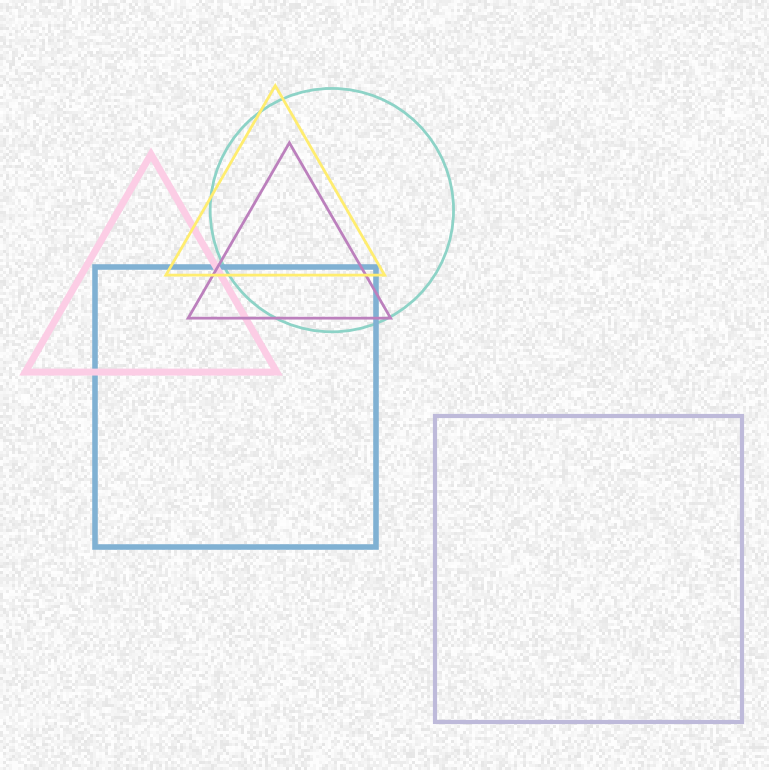[{"shape": "circle", "thickness": 1, "radius": 0.79, "center": [0.431, 0.727]}, {"shape": "square", "thickness": 1.5, "radius": 1.0, "center": [0.765, 0.261]}, {"shape": "square", "thickness": 2, "radius": 0.91, "center": [0.306, 0.471]}, {"shape": "triangle", "thickness": 2.5, "radius": 0.94, "center": [0.196, 0.611]}, {"shape": "triangle", "thickness": 1, "radius": 0.76, "center": [0.376, 0.663]}, {"shape": "triangle", "thickness": 1, "radius": 0.82, "center": [0.357, 0.725]}]